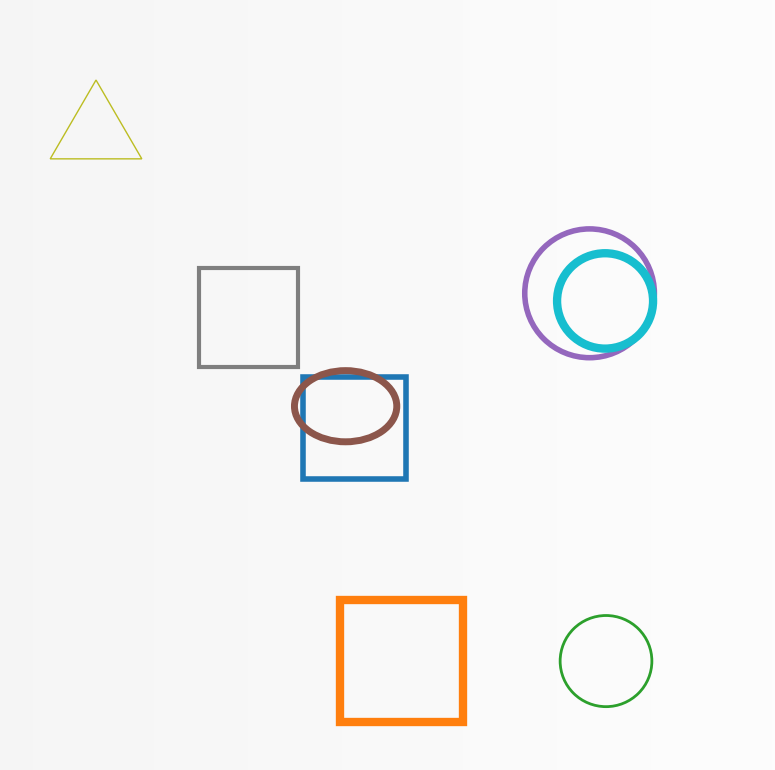[{"shape": "square", "thickness": 2, "radius": 0.33, "center": [0.457, 0.444]}, {"shape": "square", "thickness": 3, "radius": 0.39, "center": [0.518, 0.142]}, {"shape": "circle", "thickness": 1, "radius": 0.3, "center": [0.782, 0.141]}, {"shape": "circle", "thickness": 2, "radius": 0.42, "center": [0.761, 0.619]}, {"shape": "oval", "thickness": 2.5, "radius": 0.33, "center": [0.446, 0.472]}, {"shape": "square", "thickness": 1.5, "radius": 0.32, "center": [0.321, 0.588]}, {"shape": "triangle", "thickness": 0.5, "radius": 0.34, "center": [0.124, 0.828]}, {"shape": "circle", "thickness": 3, "radius": 0.31, "center": [0.781, 0.609]}]